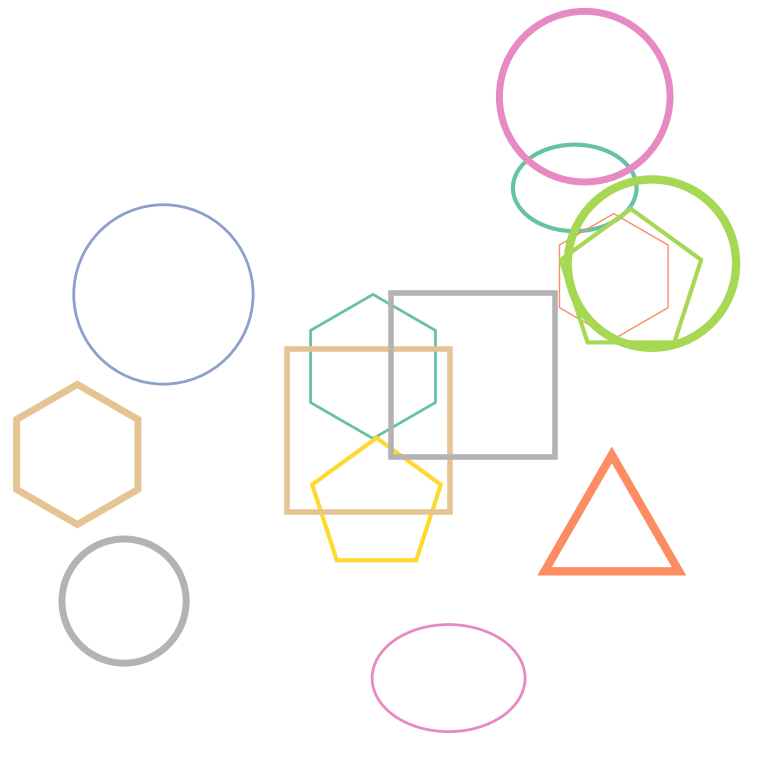[{"shape": "hexagon", "thickness": 1, "radius": 0.47, "center": [0.484, 0.524]}, {"shape": "oval", "thickness": 1.5, "radius": 0.4, "center": [0.746, 0.756]}, {"shape": "hexagon", "thickness": 0.5, "radius": 0.41, "center": [0.797, 0.641]}, {"shape": "triangle", "thickness": 3, "radius": 0.5, "center": [0.795, 0.308]}, {"shape": "circle", "thickness": 1, "radius": 0.58, "center": [0.212, 0.618]}, {"shape": "circle", "thickness": 2.5, "radius": 0.55, "center": [0.759, 0.874]}, {"shape": "oval", "thickness": 1, "radius": 0.5, "center": [0.583, 0.119]}, {"shape": "pentagon", "thickness": 1.5, "radius": 0.48, "center": [0.819, 0.633]}, {"shape": "circle", "thickness": 3, "radius": 0.55, "center": [0.847, 0.658]}, {"shape": "pentagon", "thickness": 1.5, "radius": 0.44, "center": [0.489, 0.343]}, {"shape": "hexagon", "thickness": 2.5, "radius": 0.45, "center": [0.1, 0.41]}, {"shape": "square", "thickness": 2, "radius": 0.53, "center": [0.478, 0.44]}, {"shape": "square", "thickness": 2, "radius": 0.53, "center": [0.615, 0.513]}, {"shape": "circle", "thickness": 2.5, "radius": 0.4, "center": [0.161, 0.219]}]